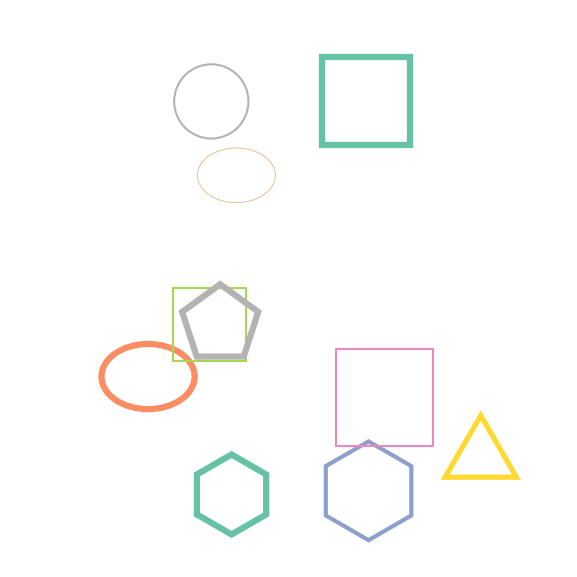[{"shape": "hexagon", "thickness": 3, "radius": 0.35, "center": [0.401, 0.143]}, {"shape": "square", "thickness": 3, "radius": 0.38, "center": [0.634, 0.824]}, {"shape": "oval", "thickness": 3, "radius": 0.4, "center": [0.256, 0.347]}, {"shape": "hexagon", "thickness": 2, "radius": 0.43, "center": [0.638, 0.149]}, {"shape": "square", "thickness": 1, "radius": 0.42, "center": [0.666, 0.311]}, {"shape": "square", "thickness": 1, "radius": 0.31, "center": [0.363, 0.437]}, {"shape": "triangle", "thickness": 2.5, "radius": 0.36, "center": [0.833, 0.208]}, {"shape": "oval", "thickness": 0.5, "radius": 0.34, "center": [0.409, 0.696]}, {"shape": "pentagon", "thickness": 3, "radius": 0.35, "center": [0.381, 0.438]}, {"shape": "circle", "thickness": 1, "radius": 0.32, "center": [0.366, 0.824]}]